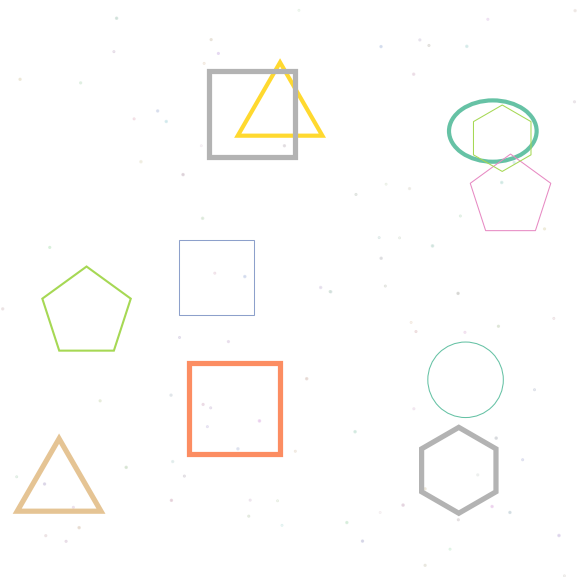[{"shape": "oval", "thickness": 2, "radius": 0.38, "center": [0.853, 0.772]}, {"shape": "circle", "thickness": 0.5, "radius": 0.33, "center": [0.806, 0.341]}, {"shape": "square", "thickness": 2.5, "radius": 0.4, "center": [0.406, 0.292]}, {"shape": "square", "thickness": 0.5, "radius": 0.32, "center": [0.376, 0.519]}, {"shape": "pentagon", "thickness": 0.5, "radius": 0.37, "center": [0.884, 0.659]}, {"shape": "hexagon", "thickness": 0.5, "radius": 0.29, "center": [0.87, 0.76]}, {"shape": "pentagon", "thickness": 1, "radius": 0.4, "center": [0.15, 0.457]}, {"shape": "triangle", "thickness": 2, "radius": 0.42, "center": [0.485, 0.806]}, {"shape": "triangle", "thickness": 2.5, "radius": 0.42, "center": [0.102, 0.156]}, {"shape": "hexagon", "thickness": 2.5, "radius": 0.37, "center": [0.794, 0.185]}, {"shape": "square", "thickness": 2.5, "radius": 0.37, "center": [0.437, 0.801]}]